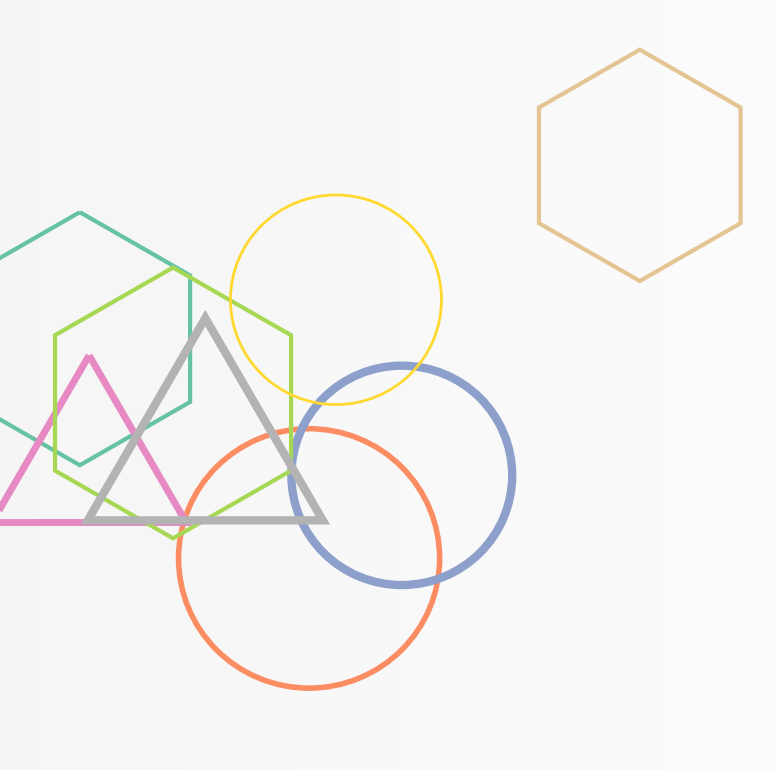[{"shape": "hexagon", "thickness": 1.5, "radius": 0.82, "center": [0.103, 0.56]}, {"shape": "circle", "thickness": 2, "radius": 0.84, "center": [0.399, 0.275]}, {"shape": "circle", "thickness": 3, "radius": 0.71, "center": [0.518, 0.383]}, {"shape": "triangle", "thickness": 2.5, "radius": 0.72, "center": [0.115, 0.394]}, {"shape": "hexagon", "thickness": 1.5, "radius": 0.88, "center": [0.223, 0.477]}, {"shape": "circle", "thickness": 1, "radius": 0.68, "center": [0.434, 0.611]}, {"shape": "hexagon", "thickness": 1.5, "radius": 0.75, "center": [0.826, 0.785]}, {"shape": "triangle", "thickness": 3, "radius": 0.88, "center": [0.265, 0.412]}]